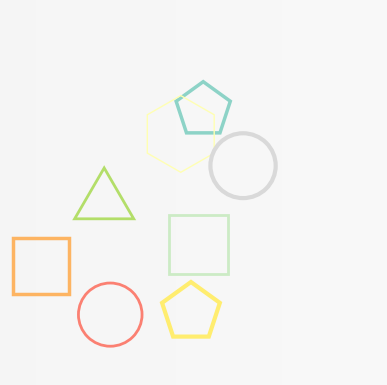[{"shape": "pentagon", "thickness": 2.5, "radius": 0.37, "center": [0.524, 0.714]}, {"shape": "hexagon", "thickness": 1, "radius": 0.5, "center": [0.466, 0.652]}, {"shape": "circle", "thickness": 2, "radius": 0.41, "center": [0.284, 0.183]}, {"shape": "square", "thickness": 2.5, "radius": 0.36, "center": [0.105, 0.31]}, {"shape": "triangle", "thickness": 2, "radius": 0.44, "center": [0.269, 0.476]}, {"shape": "circle", "thickness": 3, "radius": 0.42, "center": [0.627, 0.57]}, {"shape": "square", "thickness": 2, "radius": 0.39, "center": [0.512, 0.364]}, {"shape": "pentagon", "thickness": 3, "radius": 0.39, "center": [0.493, 0.189]}]